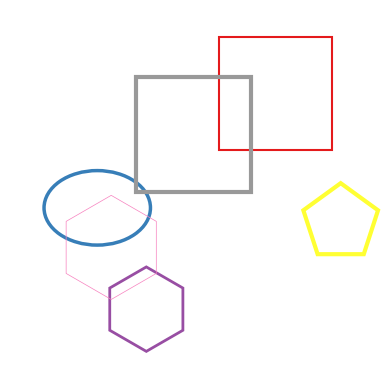[{"shape": "square", "thickness": 1.5, "radius": 0.73, "center": [0.716, 0.758]}, {"shape": "oval", "thickness": 2.5, "radius": 0.69, "center": [0.253, 0.46]}, {"shape": "hexagon", "thickness": 2, "radius": 0.55, "center": [0.38, 0.197]}, {"shape": "pentagon", "thickness": 3, "radius": 0.51, "center": [0.885, 0.422]}, {"shape": "hexagon", "thickness": 0.5, "radius": 0.68, "center": [0.289, 0.357]}, {"shape": "square", "thickness": 3, "radius": 0.75, "center": [0.502, 0.651]}]